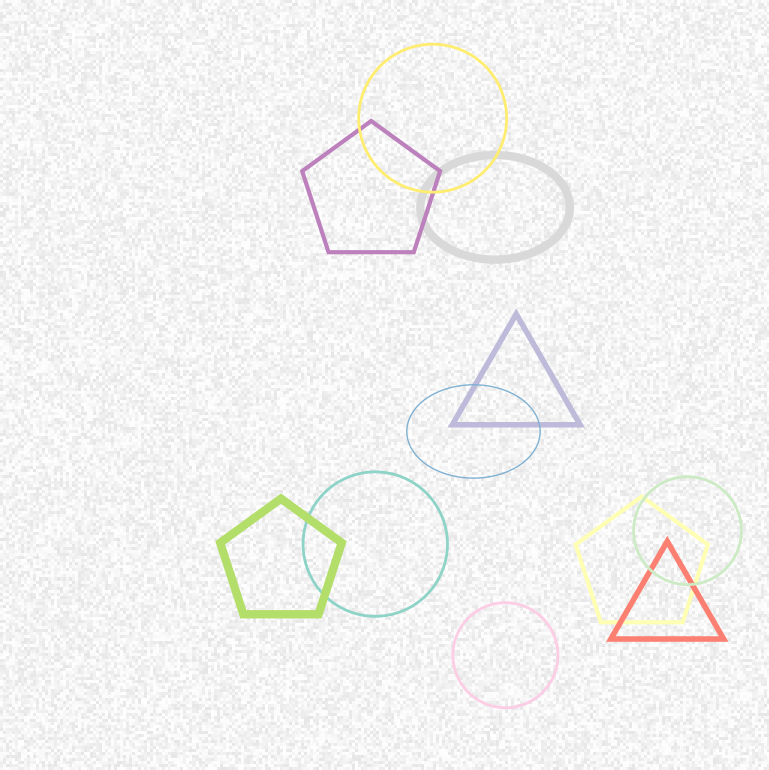[{"shape": "circle", "thickness": 1, "radius": 0.47, "center": [0.487, 0.293]}, {"shape": "pentagon", "thickness": 1.5, "radius": 0.45, "center": [0.833, 0.265]}, {"shape": "triangle", "thickness": 2, "radius": 0.48, "center": [0.67, 0.496]}, {"shape": "triangle", "thickness": 2, "radius": 0.42, "center": [0.867, 0.212]}, {"shape": "oval", "thickness": 0.5, "radius": 0.43, "center": [0.615, 0.44]}, {"shape": "pentagon", "thickness": 3, "radius": 0.42, "center": [0.365, 0.269]}, {"shape": "circle", "thickness": 1, "radius": 0.34, "center": [0.656, 0.149]}, {"shape": "oval", "thickness": 3, "radius": 0.49, "center": [0.643, 0.731]}, {"shape": "pentagon", "thickness": 1.5, "radius": 0.47, "center": [0.482, 0.749]}, {"shape": "circle", "thickness": 1, "radius": 0.35, "center": [0.893, 0.311]}, {"shape": "circle", "thickness": 1, "radius": 0.48, "center": [0.562, 0.846]}]